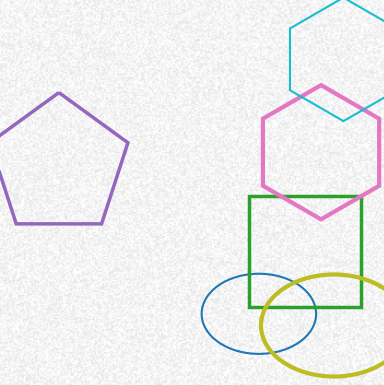[{"shape": "oval", "thickness": 1.5, "radius": 0.74, "center": [0.672, 0.185]}, {"shape": "square", "thickness": 2.5, "radius": 0.72, "center": [0.793, 0.347]}, {"shape": "pentagon", "thickness": 2.5, "radius": 0.94, "center": [0.153, 0.571]}, {"shape": "hexagon", "thickness": 3, "radius": 0.87, "center": [0.834, 0.605]}, {"shape": "oval", "thickness": 3, "radius": 0.95, "center": [0.867, 0.155]}, {"shape": "hexagon", "thickness": 1.5, "radius": 0.8, "center": [0.892, 0.846]}]